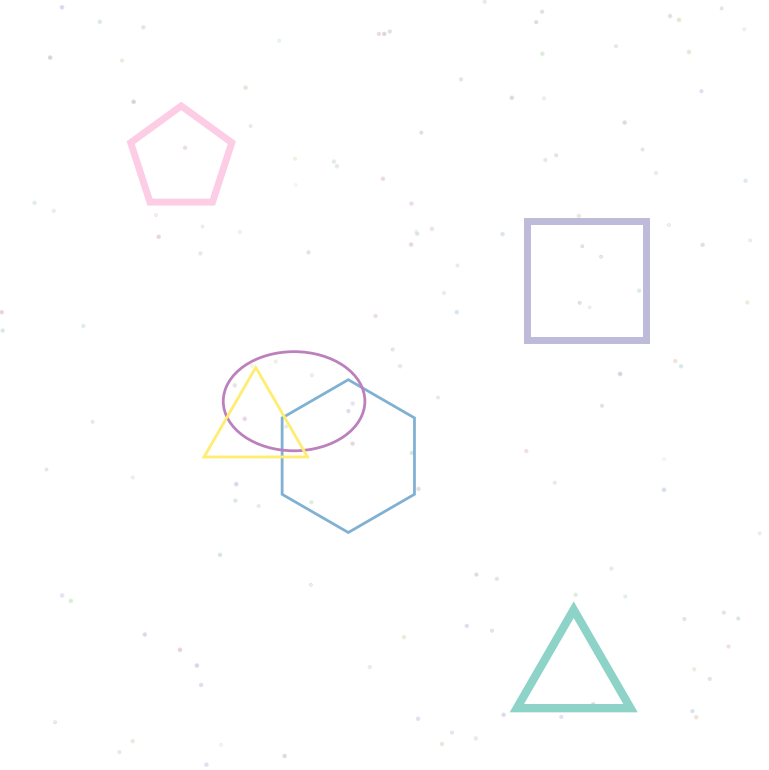[{"shape": "triangle", "thickness": 3, "radius": 0.43, "center": [0.745, 0.123]}, {"shape": "square", "thickness": 2.5, "radius": 0.39, "center": [0.762, 0.636]}, {"shape": "hexagon", "thickness": 1, "radius": 0.5, "center": [0.452, 0.408]}, {"shape": "pentagon", "thickness": 2.5, "radius": 0.35, "center": [0.235, 0.793]}, {"shape": "oval", "thickness": 1, "radius": 0.46, "center": [0.382, 0.479]}, {"shape": "triangle", "thickness": 1, "radius": 0.39, "center": [0.332, 0.445]}]